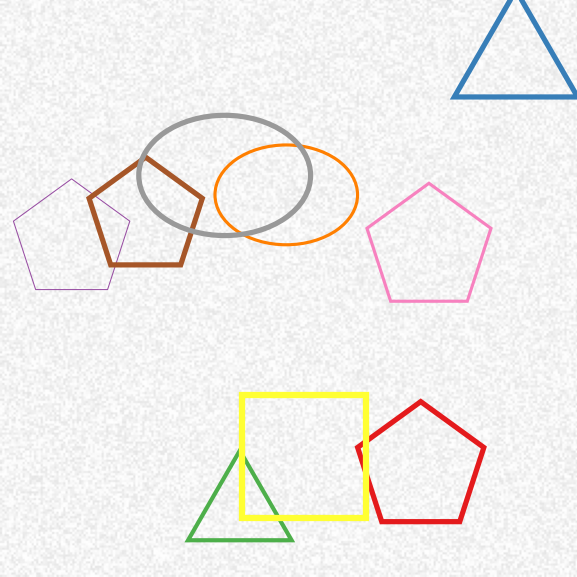[{"shape": "pentagon", "thickness": 2.5, "radius": 0.57, "center": [0.729, 0.189]}, {"shape": "triangle", "thickness": 2.5, "radius": 0.62, "center": [0.893, 0.893]}, {"shape": "triangle", "thickness": 2, "radius": 0.52, "center": [0.415, 0.115]}, {"shape": "pentagon", "thickness": 0.5, "radius": 0.53, "center": [0.124, 0.583]}, {"shape": "oval", "thickness": 1.5, "radius": 0.62, "center": [0.496, 0.662]}, {"shape": "square", "thickness": 3, "radius": 0.54, "center": [0.527, 0.209]}, {"shape": "pentagon", "thickness": 2.5, "radius": 0.52, "center": [0.252, 0.624]}, {"shape": "pentagon", "thickness": 1.5, "radius": 0.56, "center": [0.743, 0.569]}, {"shape": "oval", "thickness": 2.5, "radius": 0.74, "center": [0.389, 0.695]}]